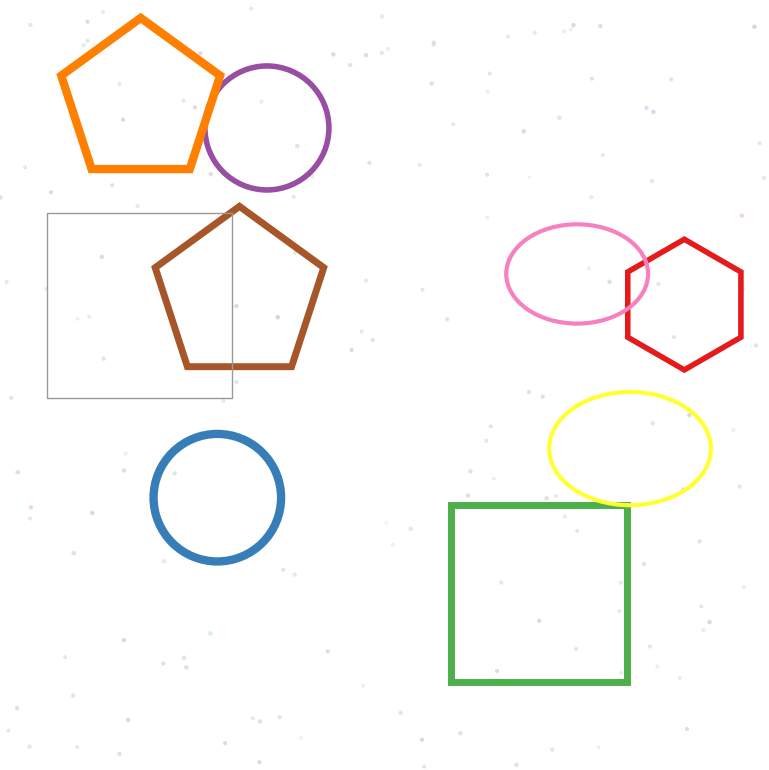[{"shape": "hexagon", "thickness": 2, "radius": 0.42, "center": [0.889, 0.604]}, {"shape": "circle", "thickness": 3, "radius": 0.41, "center": [0.282, 0.354]}, {"shape": "square", "thickness": 2.5, "radius": 0.57, "center": [0.7, 0.229]}, {"shape": "circle", "thickness": 2, "radius": 0.4, "center": [0.347, 0.834]}, {"shape": "pentagon", "thickness": 3, "radius": 0.54, "center": [0.183, 0.868]}, {"shape": "oval", "thickness": 1.5, "radius": 0.53, "center": [0.818, 0.417]}, {"shape": "pentagon", "thickness": 2.5, "radius": 0.58, "center": [0.311, 0.617]}, {"shape": "oval", "thickness": 1.5, "radius": 0.46, "center": [0.75, 0.644]}, {"shape": "square", "thickness": 0.5, "radius": 0.6, "center": [0.181, 0.603]}]